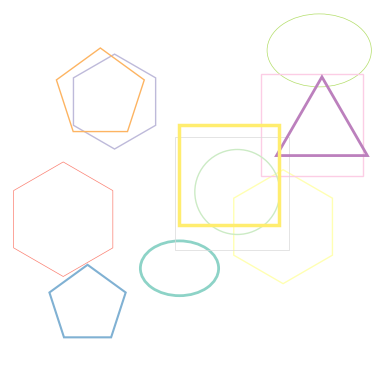[{"shape": "oval", "thickness": 2, "radius": 0.51, "center": [0.466, 0.303]}, {"shape": "hexagon", "thickness": 1, "radius": 0.74, "center": [0.735, 0.411]}, {"shape": "hexagon", "thickness": 1, "radius": 0.62, "center": [0.298, 0.736]}, {"shape": "hexagon", "thickness": 0.5, "radius": 0.74, "center": [0.164, 0.431]}, {"shape": "pentagon", "thickness": 1.5, "radius": 0.52, "center": [0.227, 0.208]}, {"shape": "pentagon", "thickness": 1, "radius": 0.6, "center": [0.261, 0.755]}, {"shape": "oval", "thickness": 0.5, "radius": 0.68, "center": [0.829, 0.869]}, {"shape": "square", "thickness": 1, "radius": 0.66, "center": [0.812, 0.675]}, {"shape": "square", "thickness": 0.5, "radius": 0.74, "center": [0.603, 0.497]}, {"shape": "triangle", "thickness": 2, "radius": 0.68, "center": [0.836, 0.664]}, {"shape": "circle", "thickness": 1, "radius": 0.55, "center": [0.616, 0.501]}, {"shape": "square", "thickness": 2.5, "radius": 0.65, "center": [0.596, 0.545]}]